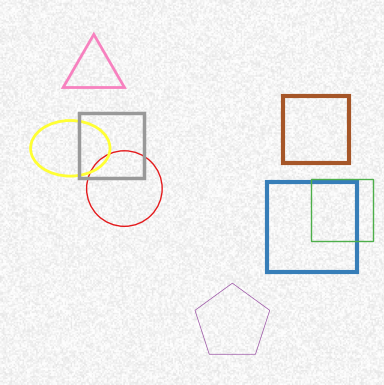[{"shape": "circle", "thickness": 1, "radius": 0.49, "center": [0.323, 0.51]}, {"shape": "square", "thickness": 3, "radius": 0.58, "center": [0.811, 0.41]}, {"shape": "square", "thickness": 1, "radius": 0.4, "center": [0.888, 0.455]}, {"shape": "pentagon", "thickness": 0.5, "radius": 0.51, "center": [0.604, 0.162]}, {"shape": "oval", "thickness": 2, "radius": 0.52, "center": [0.183, 0.615]}, {"shape": "square", "thickness": 3, "radius": 0.43, "center": [0.821, 0.664]}, {"shape": "triangle", "thickness": 2, "radius": 0.46, "center": [0.244, 0.819]}, {"shape": "square", "thickness": 2.5, "radius": 0.42, "center": [0.29, 0.621]}]